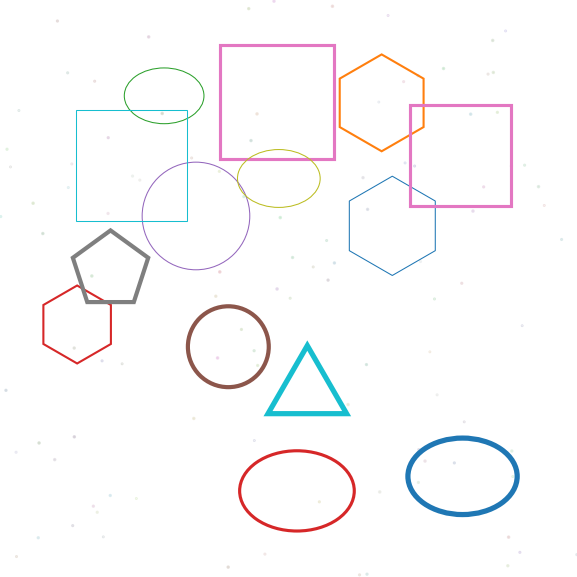[{"shape": "hexagon", "thickness": 0.5, "radius": 0.43, "center": [0.679, 0.608]}, {"shape": "oval", "thickness": 2.5, "radius": 0.47, "center": [0.801, 0.174]}, {"shape": "hexagon", "thickness": 1, "radius": 0.42, "center": [0.661, 0.821]}, {"shape": "oval", "thickness": 0.5, "radius": 0.34, "center": [0.284, 0.833]}, {"shape": "hexagon", "thickness": 1, "radius": 0.34, "center": [0.134, 0.437]}, {"shape": "oval", "thickness": 1.5, "radius": 0.5, "center": [0.514, 0.149]}, {"shape": "circle", "thickness": 0.5, "radius": 0.47, "center": [0.339, 0.625]}, {"shape": "circle", "thickness": 2, "radius": 0.35, "center": [0.395, 0.399]}, {"shape": "square", "thickness": 1.5, "radius": 0.5, "center": [0.48, 0.823]}, {"shape": "square", "thickness": 1.5, "radius": 0.44, "center": [0.798, 0.73]}, {"shape": "pentagon", "thickness": 2, "radius": 0.34, "center": [0.191, 0.532]}, {"shape": "oval", "thickness": 0.5, "radius": 0.36, "center": [0.483, 0.69]}, {"shape": "triangle", "thickness": 2.5, "radius": 0.39, "center": [0.532, 0.322]}, {"shape": "square", "thickness": 0.5, "radius": 0.48, "center": [0.228, 0.713]}]